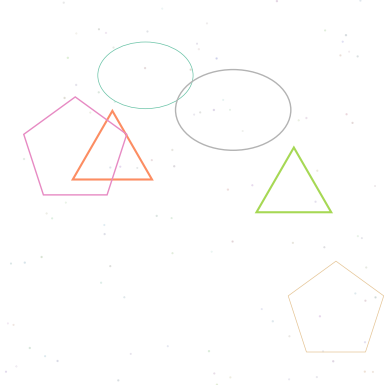[{"shape": "oval", "thickness": 0.5, "radius": 0.62, "center": [0.378, 0.804]}, {"shape": "triangle", "thickness": 1.5, "radius": 0.59, "center": [0.292, 0.593]}, {"shape": "pentagon", "thickness": 1, "radius": 0.7, "center": [0.195, 0.608]}, {"shape": "triangle", "thickness": 1.5, "radius": 0.56, "center": [0.763, 0.505]}, {"shape": "pentagon", "thickness": 0.5, "radius": 0.65, "center": [0.873, 0.191]}, {"shape": "oval", "thickness": 1, "radius": 0.75, "center": [0.606, 0.714]}]